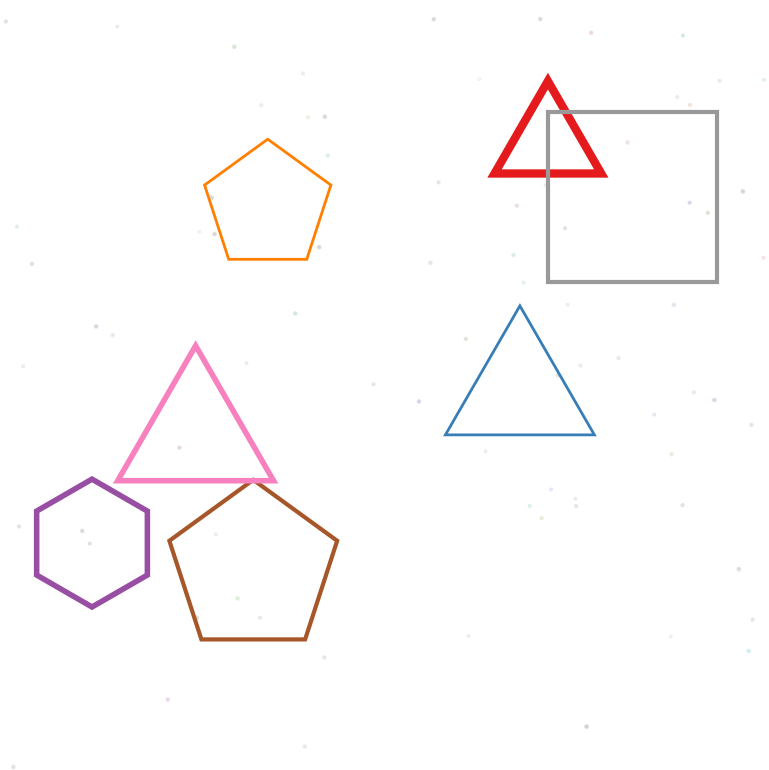[{"shape": "triangle", "thickness": 3, "radius": 0.4, "center": [0.712, 0.815]}, {"shape": "triangle", "thickness": 1, "radius": 0.56, "center": [0.675, 0.491]}, {"shape": "hexagon", "thickness": 2, "radius": 0.42, "center": [0.119, 0.295]}, {"shape": "pentagon", "thickness": 1, "radius": 0.43, "center": [0.348, 0.733]}, {"shape": "pentagon", "thickness": 1.5, "radius": 0.57, "center": [0.329, 0.262]}, {"shape": "triangle", "thickness": 2, "radius": 0.58, "center": [0.254, 0.434]}, {"shape": "square", "thickness": 1.5, "radius": 0.55, "center": [0.821, 0.744]}]